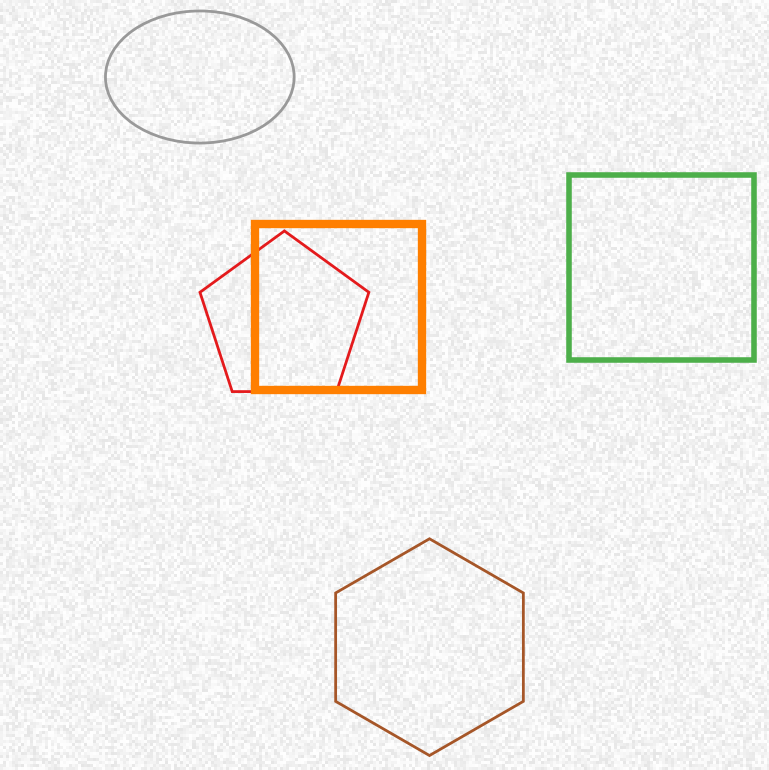[{"shape": "pentagon", "thickness": 1, "radius": 0.58, "center": [0.369, 0.585]}, {"shape": "square", "thickness": 2, "radius": 0.6, "center": [0.859, 0.653]}, {"shape": "square", "thickness": 3, "radius": 0.54, "center": [0.44, 0.602]}, {"shape": "hexagon", "thickness": 1, "radius": 0.7, "center": [0.558, 0.16]}, {"shape": "oval", "thickness": 1, "radius": 0.61, "center": [0.26, 0.9]}]